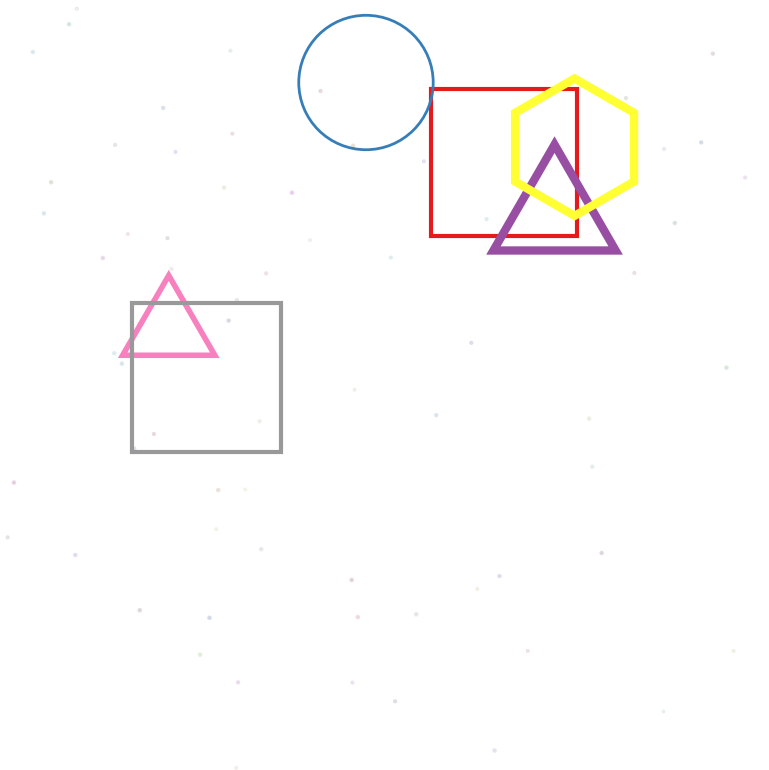[{"shape": "square", "thickness": 1.5, "radius": 0.48, "center": [0.655, 0.789]}, {"shape": "circle", "thickness": 1, "radius": 0.44, "center": [0.475, 0.893]}, {"shape": "triangle", "thickness": 3, "radius": 0.46, "center": [0.72, 0.721]}, {"shape": "hexagon", "thickness": 3, "radius": 0.45, "center": [0.746, 0.809]}, {"shape": "triangle", "thickness": 2, "radius": 0.35, "center": [0.219, 0.573]}, {"shape": "square", "thickness": 1.5, "radius": 0.48, "center": [0.268, 0.51]}]